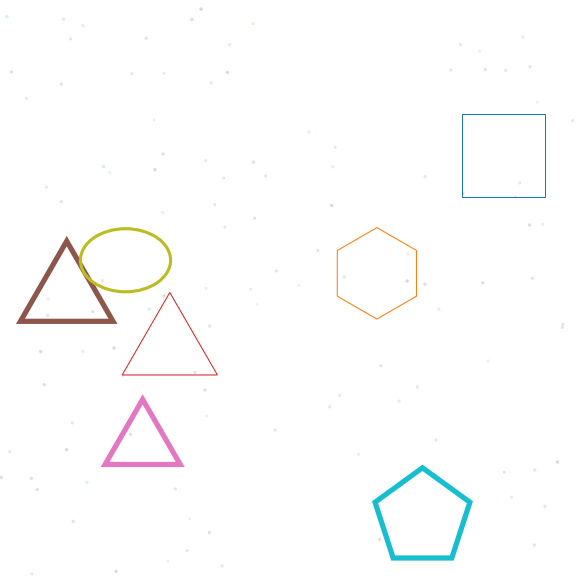[{"shape": "square", "thickness": 0.5, "radius": 0.36, "center": [0.873, 0.73]}, {"shape": "hexagon", "thickness": 0.5, "radius": 0.4, "center": [0.653, 0.526]}, {"shape": "triangle", "thickness": 0.5, "radius": 0.48, "center": [0.294, 0.397]}, {"shape": "triangle", "thickness": 2.5, "radius": 0.46, "center": [0.116, 0.489]}, {"shape": "triangle", "thickness": 2.5, "radius": 0.38, "center": [0.247, 0.232]}, {"shape": "oval", "thickness": 1.5, "radius": 0.39, "center": [0.217, 0.548]}, {"shape": "pentagon", "thickness": 2.5, "radius": 0.43, "center": [0.732, 0.103]}]